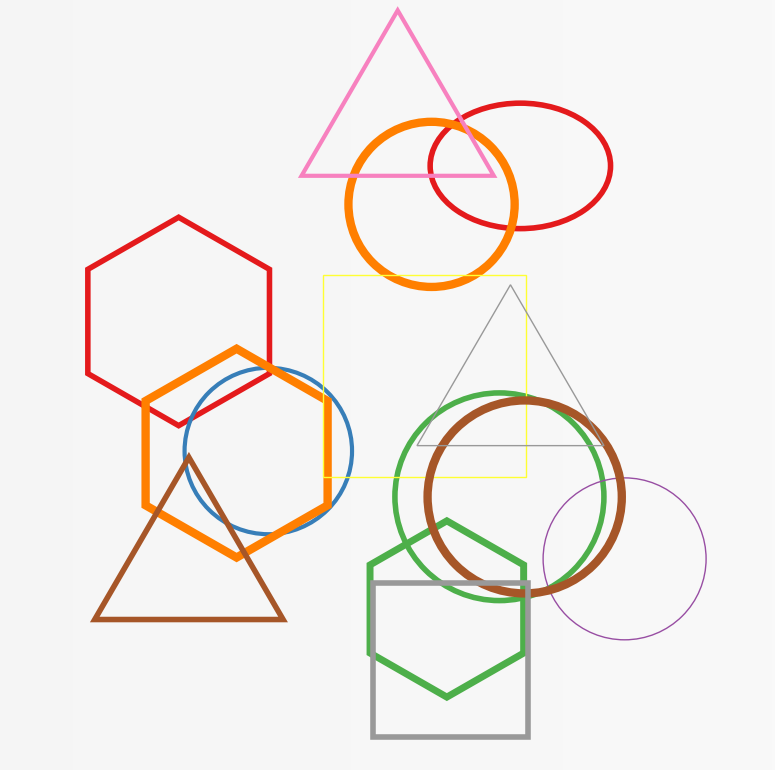[{"shape": "oval", "thickness": 2, "radius": 0.58, "center": [0.671, 0.785]}, {"shape": "hexagon", "thickness": 2, "radius": 0.68, "center": [0.231, 0.583]}, {"shape": "circle", "thickness": 1.5, "radius": 0.54, "center": [0.346, 0.414]}, {"shape": "circle", "thickness": 2, "radius": 0.67, "center": [0.644, 0.355]}, {"shape": "hexagon", "thickness": 2.5, "radius": 0.57, "center": [0.577, 0.209]}, {"shape": "circle", "thickness": 0.5, "radius": 0.53, "center": [0.806, 0.274]}, {"shape": "circle", "thickness": 3, "radius": 0.54, "center": [0.557, 0.735]}, {"shape": "hexagon", "thickness": 3, "radius": 0.68, "center": [0.305, 0.412]}, {"shape": "square", "thickness": 0.5, "radius": 0.66, "center": [0.547, 0.511]}, {"shape": "triangle", "thickness": 2, "radius": 0.7, "center": [0.244, 0.266]}, {"shape": "circle", "thickness": 3, "radius": 0.63, "center": [0.677, 0.355]}, {"shape": "triangle", "thickness": 1.5, "radius": 0.72, "center": [0.513, 0.843]}, {"shape": "triangle", "thickness": 0.5, "radius": 0.7, "center": [0.659, 0.491]}, {"shape": "square", "thickness": 2, "radius": 0.5, "center": [0.582, 0.143]}]